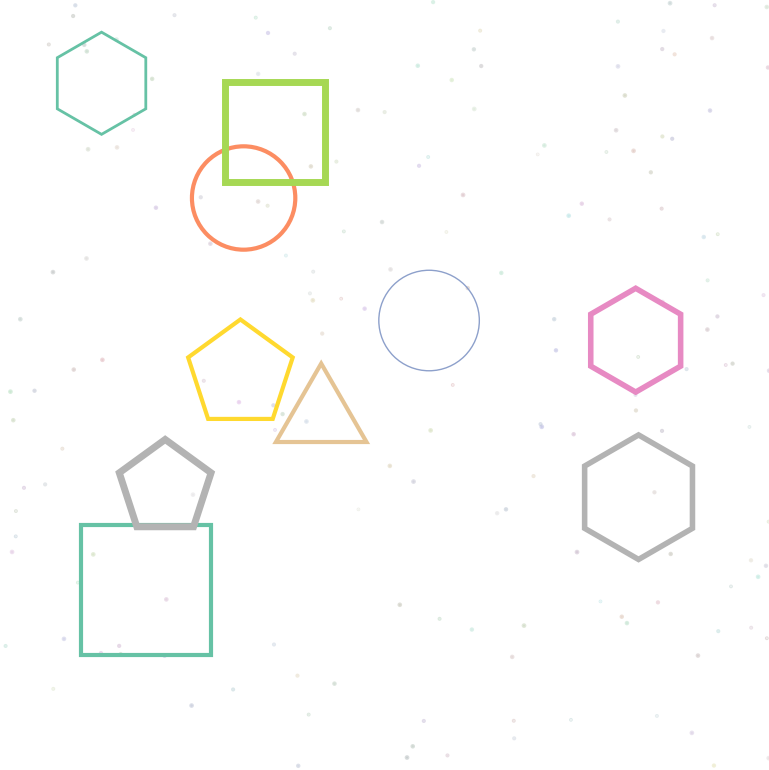[{"shape": "square", "thickness": 1.5, "radius": 0.42, "center": [0.189, 0.234]}, {"shape": "hexagon", "thickness": 1, "radius": 0.33, "center": [0.132, 0.892]}, {"shape": "circle", "thickness": 1.5, "radius": 0.34, "center": [0.316, 0.743]}, {"shape": "circle", "thickness": 0.5, "radius": 0.33, "center": [0.557, 0.584]}, {"shape": "hexagon", "thickness": 2, "radius": 0.34, "center": [0.826, 0.558]}, {"shape": "square", "thickness": 2.5, "radius": 0.33, "center": [0.357, 0.828]}, {"shape": "pentagon", "thickness": 1.5, "radius": 0.36, "center": [0.312, 0.514]}, {"shape": "triangle", "thickness": 1.5, "radius": 0.34, "center": [0.417, 0.46]}, {"shape": "hexagon", "thickness": 2, "radius": 0.4, "center": [0.829, 0.354]}, {"shape": "pentagon", "thickness": 2.5, "radius": 0.31, "center": [0.215, 0.367]}]